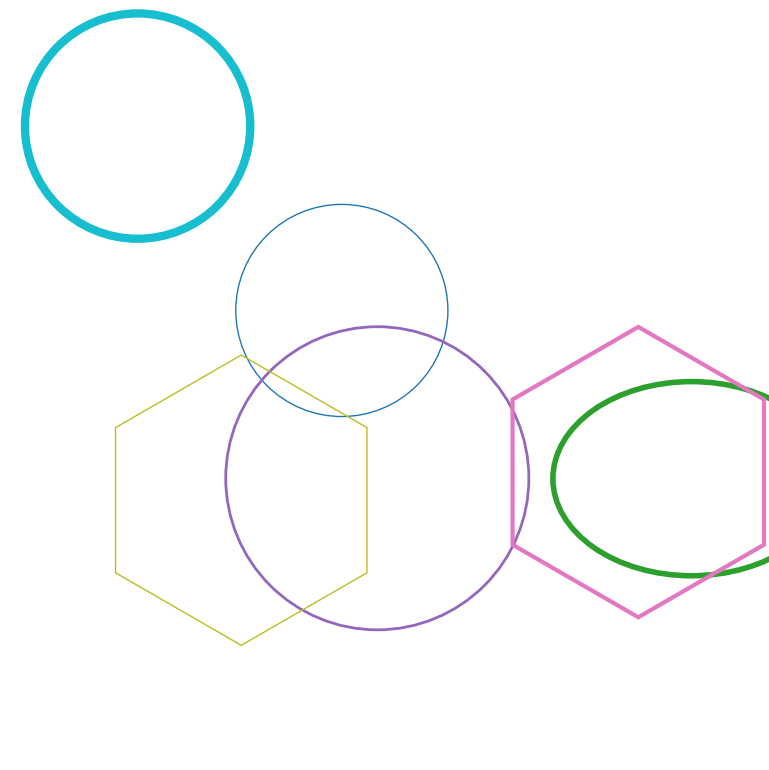[{"shape": "circle", "thickness": 0.5, "radius": 0.69, "center": [0.444, 0.597]}, {"shape": "oval", "thickness": 2, "radius": 0.9, "center": [0.898, 0.378]}, {"shape": "circle", "thickness": 1, "radius": 0.98, "center": [0.49, 0.379]}, {"shape": "hexagon", "thickness": 1.5, "radius": 0.94, "center": [0.829, 0.387]}, {"shape": "hexagon", "thickness": 0.5, "radius": 0.94, "center": [0.313, 0.35]}, {"shape": "circle", "thickness": 3, "radius": 0.73, "center": [0.179, 0.836]}]